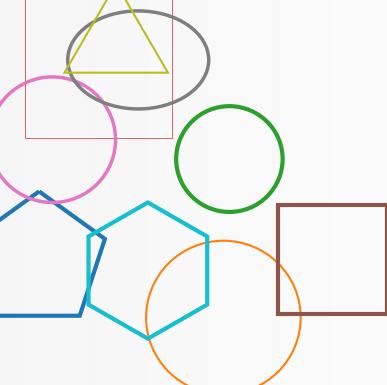[{"shape": "pentagon", "thickness": 3, "radius": 0.89, "center": [0.101, 0.324]}, {"shape": "circle", "thickness": 1.5, "radius": 1.0, "center": [0.577, 0.175]}, {"shape": "circle", "thickness": 3, "radius": 0.69, "center": [0.592, 0.587]}, {"shape": "square", "thickness": 0.5, "radius": 0.95, "center": [0.254, 0.831]}, {"shape": "square", "thickness": 3, "radius": 0.71, "center": [0.858, 0.326]}, {"shape": "circle", "thickness": 2.5, "radius": 0.82, "center": [0.135, 0.637]}, {"shape": "oval", "thickness": 2.5, "radius": 0.91, "center": [0.357, 0.844]}, {"shape": "triangle", "thickness": 1.5, "radius": 0.77, "center": [0.3, 0.888]}, {"shape": "hexagon", "thickness": 3, "radius": 0.88, "center": [0.382, 0.297]}]